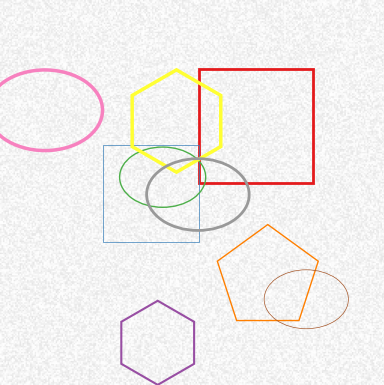[{"shape": "square", "thickness": 2, "radius": 0.74, "center": [0.665, 0.673]}, {"shape": "square", "thickness": 0.5, "radius": 0.63, "center": [0.392, 0.498]}, {"shape": "oval", "thickness": 1, "radius": 0.56, "center": [0.422, 0.54]}, {"shape": "hexagon", "thickness": 1.5, "radius": 0.55, "center": [0.41, 0.11]}, {"shape": "pentagon", "thickness": 1, "radius": 0.69, "center": [0.696, 0.279]}, {"shape": "hexagon", "thickness": 2.5, "radius": 0.66, "center": [0.458, 0.686]}, {"shape": "oval", "thickness": 0.5, "radius": 0.55, "center": [0.796, 0.223]}, {"shape": "oval", "thickness": 2.5, "radius": 0.75, "center": [0.117, 0.714]}, {"shape": "oval", "thickness": 2, "radius": 0.67, "center": [0.514, 0.495]}]